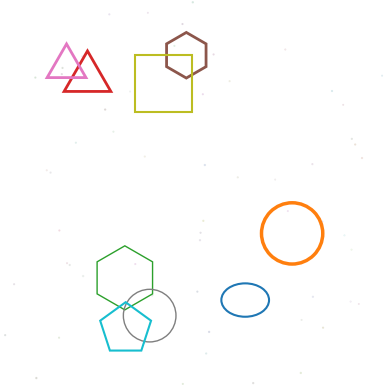[{"shape": "oval", "thickness": 1.5, "radius": 0.31, "center": [0.637, 0.221]}, {"shape": "circle", "thickness": 2.5, "radius": 0.4, "center": [0.759, 0.394]}, {"shape": "hexagon", "thickness": 1, "radius": 0.42, "center": [0.324, 0.278]}, {"shape": "triangle", "thickness": 2, "radius": 0.35, "center": [0.227, 0.798]}, {"shape": "hexagon", "thickness": 2, "radius": 0.3, "center": [0.484, 0.856]}, {"shape": "triangle", "thickness": 2, "radius": 0.29, "center": [0.173, 0.828]}, {"shape": "circle", "thickness": 1, "radius": 0.34, "center": [0.389, 0.18]}, {"shape": "square", "thickness": 1.5, "radius": 0.37, "center": [0.426, 0.784]}, {"shape": "pentagon", "thickness": 1.5, "radius": 0.35, "center": [0.326, 0.146]}]